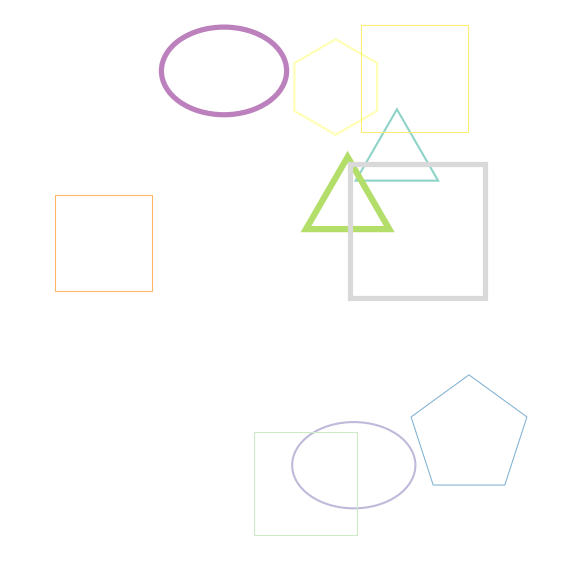[{"shape": "triangle", "thickness": 1, "radius": 0.41, "center": [0.687, 0.727]}, {"shape": "hexagon", "thickness": 1, "radius": 0.41, "center": [0.581, 0.848]}, {"shape": "oval", "thickness": 1, "radius": 0.53, "center": [0.613, 0.194]}, {"shape": "pentagon", "thickness": 0.5, "radius": 0.53, "center": [0.812, 0.245]}, {"shape": "square", "thickness": 0.5, "radius": 0.42, "center": [0.179, 0.579]}, {"shape": "triangle", "thickness": 3, "radius": 0.42, "center": [0.602, 0.644]}, {"shape": "square", "thickness": 2.5, "radius": 0.58, "center": [0.723, 0.599]}, {"shape": "oval", "thickness": 2.5, "radius": 0.54, "center": [0.388, 0.876]}, {"shape": "square", "thickness": 0.5, "radius": 0.45, "center": [0.529, 0.163]}, {"shape": "square", "thickness": 0.5, "radius": 0.46, "center": [0.718, 0.863]}]